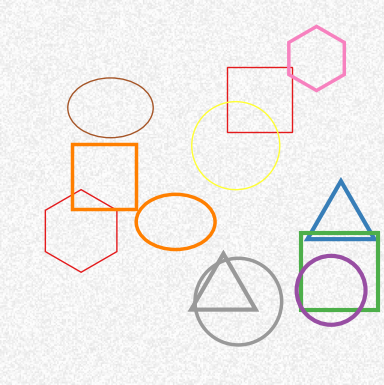[{"shape": "square", "thickness": 1, "radius": 0.42, "center": [0.675, 0.742]}, {"shape": "hexagon", "thickness": 1, "radius": 0.54, "center": [0.211, 0.4]}, {"shape": "triangle", "thickness": 3, "radius": 0.5, "center": [0.886, 0.429]}, {"shape": "square", "thickness": 3, "radius": 0.5, "center": [0.881, 0.294]}, {"shape": "circle", "thickness": 3, "radius": 0.45, "center": [0.86, 0.246]}, {"shape": "oval", "thickness": 2.5, "radius": 0.51, "center": [0.456, 0.424]}, {"shape": "square", "thickness": 2.5, "radius": 0.42, "center": [0.27, 0.542]}, {"shape": "circle", "thickness": 1, "radius": 0.57, "center": [0.612, 0.622]}, {"shape": "oval", "thickness": 1, "radius": 0.55, "center": [0.287, 0.72]}, {"shape": "hexagon", "thickness": 2.5, "radius": 0.42, "center": [0.822, 0.848]}, {"shape": "circle", "thickness": 2.5, "radius": 0.56, "center": [0.619, 0.217]}, {"shape": "triangle", "thickness": 3, "radius": 0.48, "center": [0.58, 0.244]}]